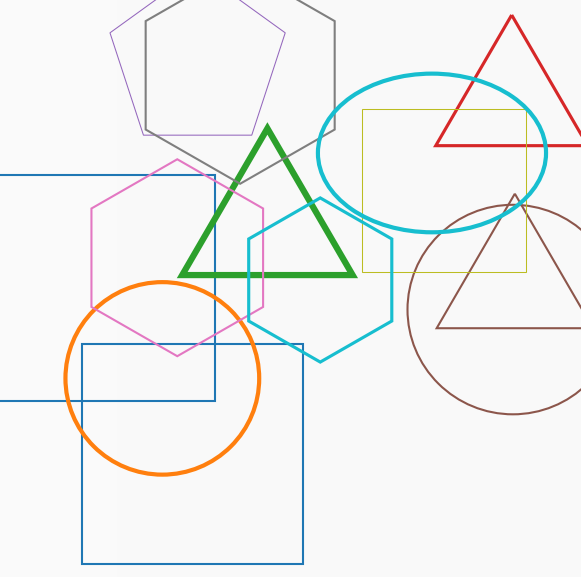[{"shape": "square", "thickness": 1, "radius": 0.95, "center": [0.331, 0.213]}, {"shape": "square", "thickness": 1, "radius": 0.98, "center": [0.174, 0.5]}, {"shape": "circle", "thickness": 2, "radius": 0.83, "center": [0.279, 0.344]}, {"shape": "triangle", "thickness": 3, "radius": 0.85, "center": [0.46, 0.607]}, {"shape": "triangle", "thickness": 1.5, "radius": 0.75, "center": [0.88, 0.822]}, {"shape": "pentagon", "thickness": 0.5, "radius": 0.79, "center": [0.34, 0.893]}, {"shape": "circle", "thickness": 1, "radius": 0.91, "center": [0.882, 0.463]}, {"shape": "triangle", "thickness": 1, "radius": 0.78, "center": [0.886, 0.508]}, {"shape": "hexagon", "thickness": 1, "radius": 0.85, "center": [0.305, 0.553]}, {"shape": "hexagon", "thickness": 1, "radius": 0.94, "center": [0.413, 0.869]}, {"shape": "square", "thickness": 0.5, "radius": 0.7, "center": [0.764, 0.669]}, {"shape": "oval", "thickness": 2, "radius": 0.98, "center": [0.743, 0.734]}, {"shape": "hexagon", "thickness": 1.5, "radius": 0.71, "center": [0.551, 0.514]}]